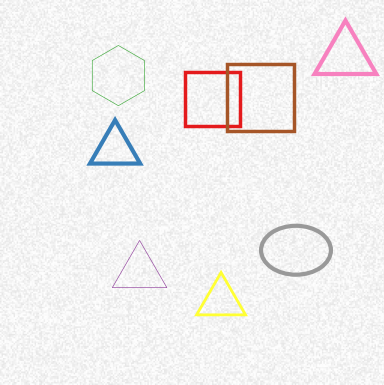[{"shape": "square", "thickness": 2.5, "radius": 0.36, "center": [0.552, 0.743]}, {"shape": "triangle", "thickness": 3, "radius": 0.38, "center": [0.299, 0.613]}, {"shape": "hexagon", "thickness": 0.5, "radius": 0.39, "center": [0.307, 0.804]}, {"shape": "triangle", "thickness": 0.5, "radius": 0.41, "center": [0.363, 0.294]}, {"shape": "triangle", "thickness": 2, "radius": 0.37, "center": [0.574, 0.219]}, {"shape": "square", "thickness": 2.5, "radius": 0.44, "center": [0.676, 0.748]}, {"shape": "triangle", "thickness": 3, "radius": 0.46, "center": [0.897, 0.854]}, {"shape": "oval", "thickness": 3, "radius": 0.45, "center": [0.769, 0.35]}]